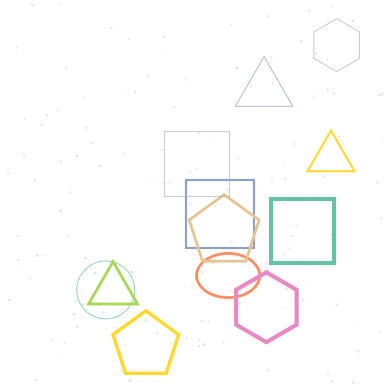[{"shape": "circle", "thickness": 0.5, "radius": 0.38, "center": [0.275, 0.247]}, {"shape": "square", "thickness": 3, "radius": 0.41, "center": [0.785, 0.401]}, {"shape": "oval", "thickness": 2, "radius": 0.41, "center": [0.593, 0.284]}, {"shape": "triangle", "thickness": 0.5, "radius": 0.43, "center": [0.686, 0.767]}, {"shape": "square", "thickness": 1.5, "radius": 0.44, "center": [0.572, 0.445]}, {"shape": "hexagon", "thickness": 3, "radius": 0.45, "center": [0.692, 0.202]}, {"shape": "triangle", "thickness": 2, "radius": 0.37, "center": [0.294, 0.247]}, {"shape": "pentagon", "thickness": 2.5, "radius": 0.45, "center": [0.379, 0.103]}, {"shape": "triangle", "thickness": 1.5, "radius": 0.35, "center": [0.86, 0.59]}, {"shape": "pentagon", "thickness": 2, "radius": 0.48, "center": [0.582, 0.399]}, {"shape": "square", "thickness": 0.5, "radius": 0.42, "center": [0.511, 0.575]}, {"shape": "hexagon", "thickness": 0.5, "radius": 0.34, "center": [0.875, 0.883]}]